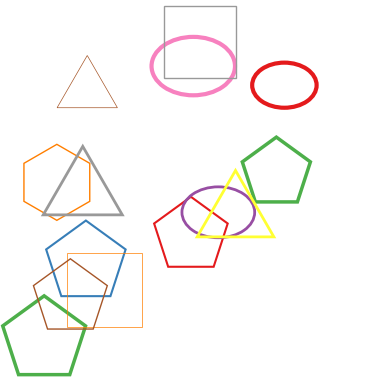[{"shape": "oval", "thickness": 3, "radius": 0.42, "center": [0.739, 0.779]}, {"shape": "pentagon", "thickness": 1.5, "radius": 0.5, "center": [0.496, 0.388]}, {"shape": "pentagon", "thickness": 1.5, "radius": 0.54, "center": [0.223, 0.319]}, {"shape": "pentagon", "thickness": 2.5, "radius": 0.46, "center": [0.718, 0.551]}, {"shape": "pentagon", "thickness": 2.5, "radius": 0.57, "center": [0.115, 0.118]}, {"shape": "oval", "thickness": 2, "radius": 0.47, "center": [0.567, 0.449]}, {"shape": "hexagon", "thickness": 1, "radius": 0.49, "center": [0.148, 0.526]}, {"shape": "square", "thickness": 0.5, "radius": 0.48, "center": [0.271, 0.246]}, {"shape": "triangle", "thickness": 2, "radius": 0.58, "center": [0.612, 0.442]}, {"shape": "triangle", "thickness": 0.5, "radius": 0.45, "center": [0.227, 0.765]}, {"shape": "pentagon", "thickness": 1, "radius": 0.5, "center": [0.183, 0.227]}, {"shape": "oval", "thickness": 3, "radius": 0.54, "center": [0.502, 0.828]}, {"shape": "square", "thickness": 1, "radius": 0.47, "center": [0.519, 0.891]}, {"shape": "triangle", "thickness": 2, "radius": 0.59, "center": [0.215, 0.501]}]